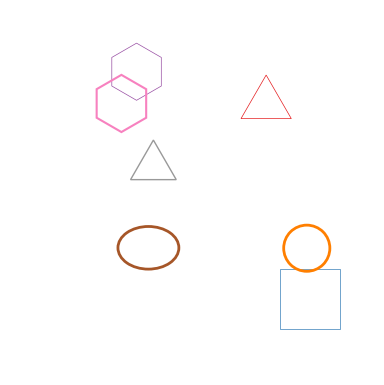[{"shape": "triangle", "thickness": 0.5, "radius": 0.38, "center": [0.691, 0.73]}, {"shape": "square", "thickness": 0.5, "radius": 0.39, "center": [0.804, 0.223]}, {"shape": "hexagon", "thickness": 0.5, "radius": 0.37, "center": [0.355, 0.814]}, {"shape": "circle", "thickness": 2, "radius": 0.3, "center": [0.797, 0.355]}, {"shape": "oval", "thickness": 2, "radius": 0.4, "center": [0.385, 0.356]}, {"shape": "hexagon", "thickness": 1.5, "radius": 0.37, "center": [0.315, 0.731]}, {"shape": "triangle", "thickness": 1, "radius": 0.34, "center": [0.398, 0.568]}]